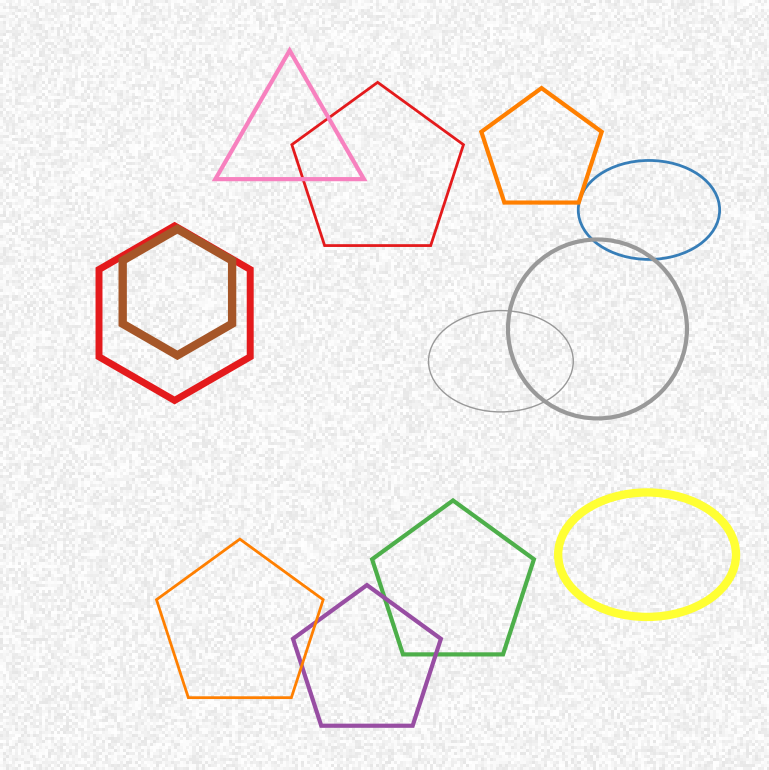[{"shape": "pentagon", "thickness": 1, "radius": 0.59, "center": [0.49, 0.776]}, {"shape": "hexagon", "thickness": 2.5, "radius": 0.57, "center": [0.227, 0.593]}, {"shape": "oval", "thickness": 1, "radius": 0.46, "center": [0.843, 0.727]}, {"shape": "pentagon", "thickness": 1.5, "radius": 0.55, "center": [0.588, 0.24]}, {"shape": "pentagon", "thickness": 1.5, "radius": 0.5, "center": [0.477, 0.139]}, {"shape": "pentagon", "thickness": 1.5, "radius": 0.41, "center": [0.703, 0.803]}, {"shape": "pentagon", "thickness": 1, "radius": 0.57, "center": [0.311, 0.186]}, {"shape": "oval", "thickness": 3, "radius": 0.58, "center": [0.84, 0.28]}, {"shape": "hexagon", "thickness": 3, "radius": 0.41, "center": [0.23, 0.621]}, {"shape": "triangle", "thickness": 1.5, "radius": 0.56, "center": [0.376, 0.823]}, {"shape": "circle", "thickness": 1.5, "radius": 0.58, "center": [0.776, 0.573]}, {"shape": "oval", "thickness": 0.5, "radius": 0.47, "center": [0.651, 0.531]}]